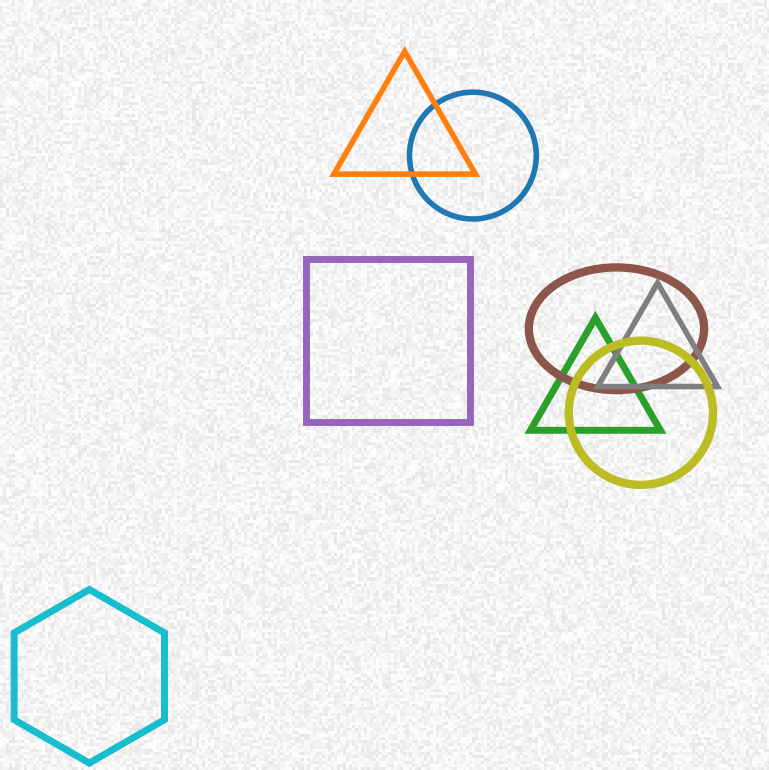[{"shape": "circle", "thickness": 2, "radius": 0.41, "center": [0.614, 0.798]}, {"shape": "triangle", "thickness": 2, "radius": 0.53, "center": [0.526, 0.827]}, {"shape": "triangle", "thickness": 2.5, "radius": 0.49, "center": [0.773, 0.49]}, {"shape": "square", "thickness": 2.5, "radius": 0.53, "center": [0.504, 0.558]}, {"shape": "oval", "thickness": 3, "radius": 0.57, "center": [0.801, 0.573]}, {"shape": "triangle", "thickness": 2, "radius": 0.45, "center": [0.854, 0.543]}, {"shape": "circle", "thickness": 3, "radius": 0.47, "center": [0.832, 0.464]}, {"shape": "hexagon", "thickness": 2.5, "radius": 0.56, "center": [0.116, 0.122]}]